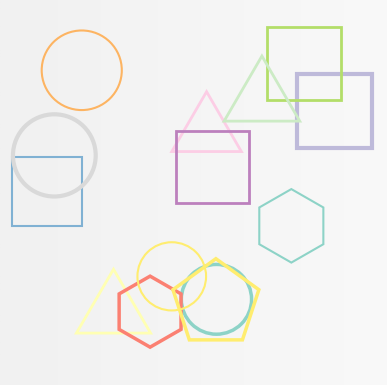[{"shape": "circle", "thickness": 2.5, "radius": 0.45, "center": [0.559, 0.223]}, {"shape": "hexagon", "thickness": 1.5, "radius": 0.48, "center": [0.752, 0.413]}, {"shape": "triangle", "thickness": 2, "radius": 0.55, "center": [0.293, 0.19]}, {"shape": "square", "thickness": 3, "radius": 0.48, "center": [0.863, 0.711]}, {"shape": "hexagon", "thickness": 2.5, "radius": 0.46, "center": [0.387, 0.191]}, {"shape": "square", "thickness": 1.5, "radius": 0.45, "center": [0.122, 0.502]}, {"shape": "circle", "thickness": 1.5, "radius": 0.52, "center": [0.211, 0.817]}, {"shape": "square", "thickness": 2, "radius": 0.47, "center": [0.785, 0.835]}, {"shape": "triangle", "thickness": 2, "radius": 0.52, "center": [0.533, 0.658]}, {"shape": "circle", "thickness": 3, "radius": 0.53, "center": [0.14, 0.596]}, {"shape": "square", "thickness": 2, "radius": 0.47, "center": [0.549, 0.567]}, {"shape": "triangle", "thickness": 2, "radius": 0.56, "center": [0.676, 0.742]}, {"shape": "circle", "thickness": 1.5, "radius": 0.44, "center": [0.443, 0.282]}, {"shape": "pentagon", "thickness": 2.5, "radius": 0.58, "center": [0.557, 0.212]}]